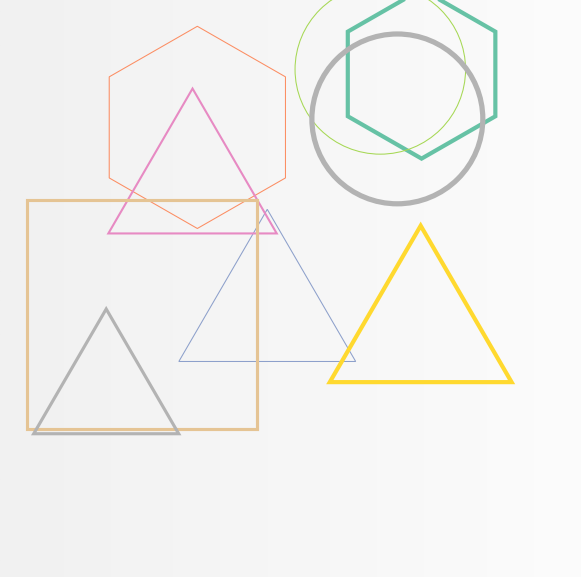[{"shape": "hexagon", "thickness": 2, "radius": 0.73, "center": [0.725, 0.871]}, {"shape": "hexagon", "thickness": 0.5, "radius": 0.88, "center": [0.34, 0.779]}, {"shape": "triangle", "thickness": 0.5, "radius": 0.88, "center": [0.46, 0.461]}, {"shape": "triangle", "thickness": 1, "radius": 0.84, "center": [0.331, 0.679]}, {"shape": "circle", "thickness": 0.5, "radius": 0.73, "center": [0.654, 0.879]}, {"shape": "triangle", "thickness": 2, "radius": 0.9, "center": [0.724, 0.428]}, {"shape": "square", "thickness": 1.5, "radius": 0.99, "center": [0.244, 0.455]}, {"shape": "circle", "thickness": 2.5, "radius": 0.74, "center": [0.684, 0.793]}, {"shape": "triangle", "thickness": 1.5, "radius": 0.72, "center": [0.183, 0.32]}]